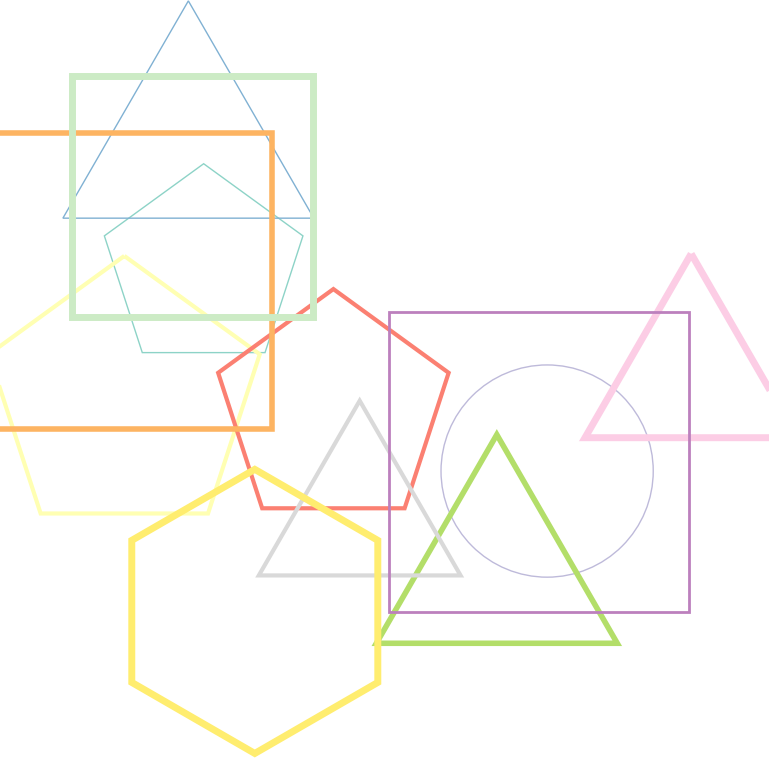[{"shape": "pentagon", "thickness": 0.5, "radius": 0.68, "center": [0.264, 0.652]}, {"shape": "pentagon", "thickness": 1.5, "radius": 0.92, "center": [0.161, 0.483]}, {"shape": "circle", "thickness": 0.5, "radius": 0.69, "center": [0.711, 0.388]}, {"shape": "pentagon", "thickness": 1.5, "radius": 0.79, "center": [0.433, 0.467]}, {"shape": "triangle", "thickness": 0.5, "radius": 0.94, "center": [0.245, 0.811]}, {"shape": "square", "thickness": 2, "radius": 0.96, "center": [0.161, 0.636]}, {"shape": "triangle", "thickness": 2, "radius": 0.9, "center": [0.645, 0.255]}, {"shape": "triangle", "thickness": 2.5, "radius": 0.8, "center": [0.898, 0.511]}, {"shape": "triangle", "thickness": 1.5, "radius": 0.76, "center": [0.467, 0.328]}, {"shape": "square", "thickness": 1, "radius": 0.97, "center": [0.7, 0.4]}, {"shape": "square", "thickness": 2.5, "radius": 0.78, "center": [0.25, 0.745]}, {"shape": "hexagon", "thickness": 2.5, "radius": 0.92, "center": [0.331, 0.206]}]